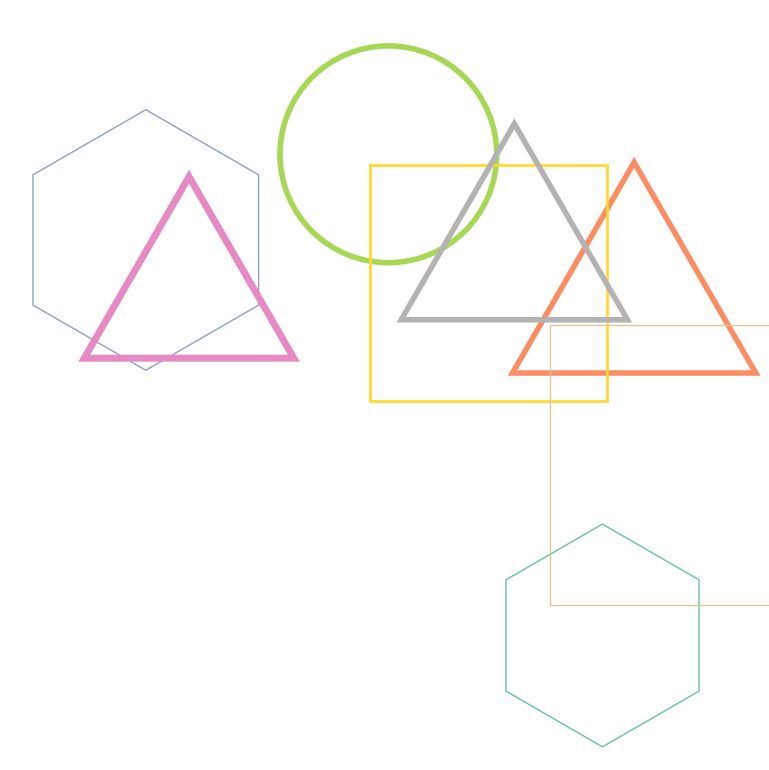[{"shape": "hexagon", "thickness": 0.5, "radius": 0.72, "center": [0.782, 0.175]}, {"shape": "triangle", "thickness": 2, "radius": 0.91, "center": [0.824, 0.607]}, {"shape": "hexagon", "thickness": 0.5, "radius": 0.85, "center": [0.189, 0.688]}, {"shape": "triangle", "thickness": 2.5, "radius": 0.79, "center": [0.246, 0.613]}, {"shape": "circle", "thickness": 2, "radius": 0.7, "center": [0.504, 0.8]}, {"shape": "square", "thickness": 1, "radius": 0.77, "center": [0.635, 0.632]}, {"shape": "square", "thickness": 0.5, "radius": 0.91, "center": [0.896, 0.396]}, {"shape": "triangle", "thickness": 2, "radius": 0.85, "center": [0.668, 0.67]}]